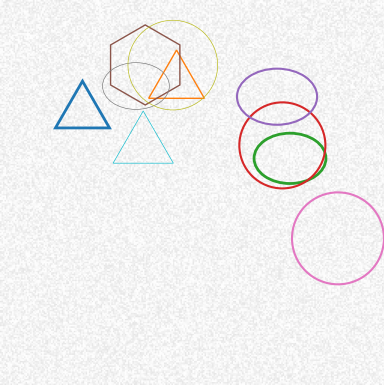[{"shape": "triangle", "thickness": 2, "radius": 0.41, "center": [0.214, 0.708]}, {"shape": "triangle", "thickness": 1, "radius": 0.42, "center": [0.458, 0.786]}, {"shape": "oval", "thickness": 2, "radius": 0.47, "center": [0.753, 0.589]}, {"shape": "circle", "thickness": 1.5, "radius": 0.56, "center": [0.733, 0.622]}, {"shape": "oval", "thickness": 1.5, "radius": 0.52, "center": [0.72, 0.749]}, {"shape": "hexagon", "thickness": 1, "radius": 0.52, "center": [0.377, 0.831]}, {"shape": "circle", "thickness": 1.5, "radius": 0.6, "center": [0.878, 0.381]}, {"shape": "oval", "thickness": 0.5, "radius": 0.43, "center": [0.353, 0.777]}, {"shape": "circle", "thickness": 0.5, "radius": 0.58, "center": [0.449, 0.831]}, {"shape": "triangle", "thickness": 0.5, "radius": 0.45, "center": [0.372, 0.621]}]